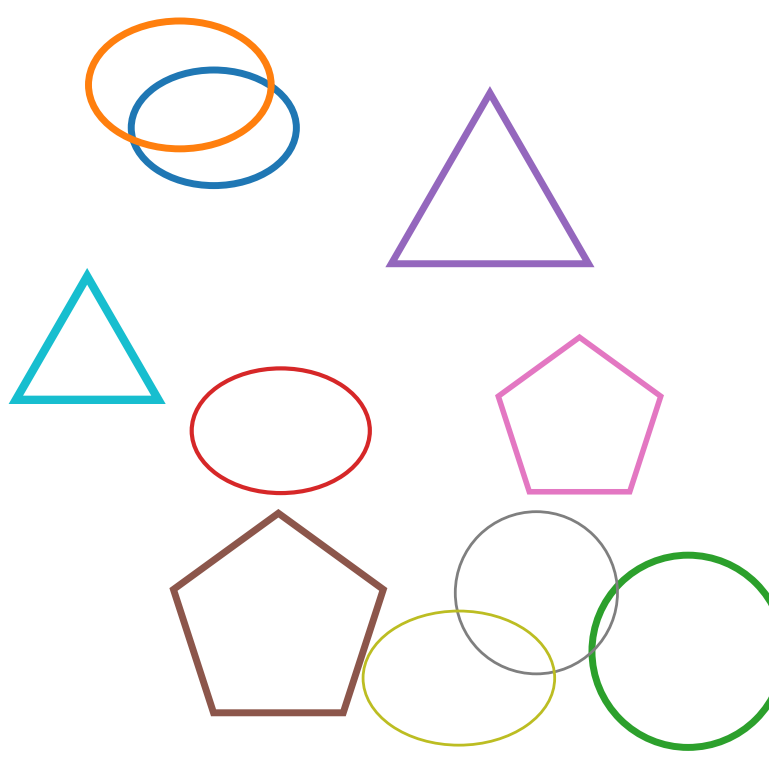[{"shape": "oval", "thickness": 2.5, "radius": 0.54, "center": [0.278, 0.834]}, {"shape": "oval", "thickness": 2.5, "radius": 0.59, "center": [0.234, 0.89]}, {"shape": "circle", "thickness": 2.5, "radius": 0.62, "center": [0.894, 0.154]}, {"shape": "oval", "thickness": 1.5, "radius": 0.58, "center": [0.365, 0.441]}, {"shape": "triangle", "thickness": 2.5, "radius": 0.74, "center": [0.636, 0.731]}, {"shape": "pentagon", "thickness": 2.5, "radius": 0.72, "center": [0.362, 0.19]}, {"shape": "pentagon", "thickness": 2, "radius": 0.55, "center": [0.753, 0.451]}, {"shape": "circle", "thickness": 1, "radius": 0.53, "center": [0.697, 0.23]}, {"shape": "oval", "thickness": 1, "radius": 0.62, "center": [0.596, 0.119]}, {"shape": "triangle", "thickness": 3, "radius": 0.53, "center": [0.113, 0.534]}]